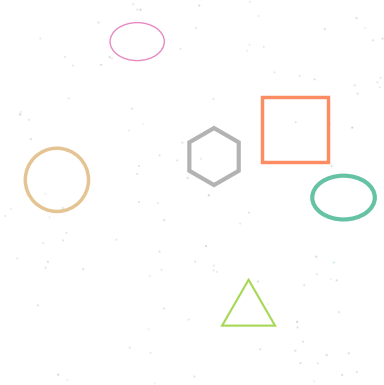[{"shape": "oval", "thickness": 3, "radius": 0.41, "center": [0.892, 0.487]}, {"shape": "square", "thickness": 2.5, "radius": 0.42, "center": [0.766, 0.664]}, {"shape": "oval", "thickness": 1, "radius": 0.35, "center": [0.356, 0.892]}, {"shape": "triangle", "thickness": 1.5, "radius": 0.4, "center": [0.646, 0.194]}, {"shape": "circle", "thickness": 2.5, "radius": 0.41, "center": [0.148, 0.533]}, {"shape": "hexagon", "thickness": 3, "radius": 0.37, "center": [0.556, 0.593]}]